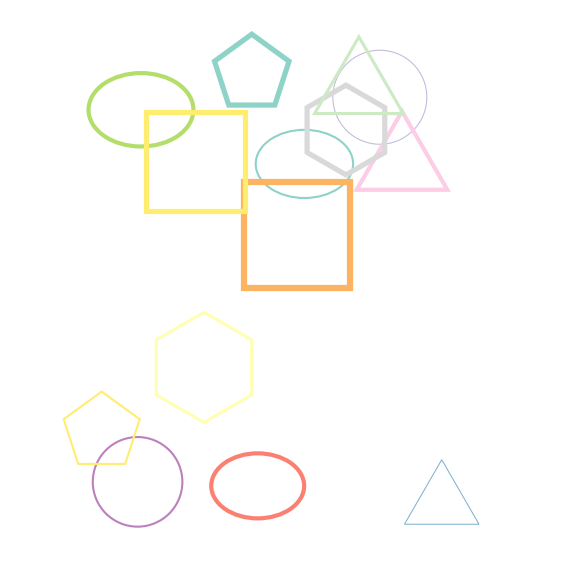[{"shape": "pentagon", "thickness": 2.5, "radius": 0.34, "center": [0.436, 0.872]}, {"shape": "oval", "thickness": 1, "radius": 0.42, "center": [0.527, 0.715]}, {"shape": "hexagon", "thickness": 1.5, "radius": 0.48, "center": [0.353, 0.363]}, {"shape": "circle", "thickness": 0.5, "radius": 0.41, "center": [0.658, 0.831]}, {"shape": "oval", "thickness": 2, "radius": 0.4, "center": [0.446, 0.158]}, {"shape": "triangle", "thickness": 0.5, "radius": 0.37, "center": [0.765, 0.129]}, {"shape": "square", "thickness": 3, "radius": 0.46, "center": [0.515, 0.593]}, {"shape": "oval", "thickness": 2, "radius": 0.45, "center": [0.244, 0.809]}, {"shape": "triangle", "thickness": 2, "radius": 0.45, "center": [0.696, 0.716]}, {"shape": "hexagon", "thickness": 2.5, "radius": 0.39, "center": [0.599, 0.774]}, {"shape": "circle", "thickness": 1, "radius": 0.39, "center": [0.238, 0.165]}, {"shape": "triangle", "thickness": 1.5, "radius": 0.44, "center": [0.622, 0.847]}, {"shape": "square", "thickness": 2.5, "radius": 0.43, "center": [0.338, 0.72]}, {"shape": "pentagon", "thickness": 1, "radius": 0.35, "center": [0.176, 0.252]}]